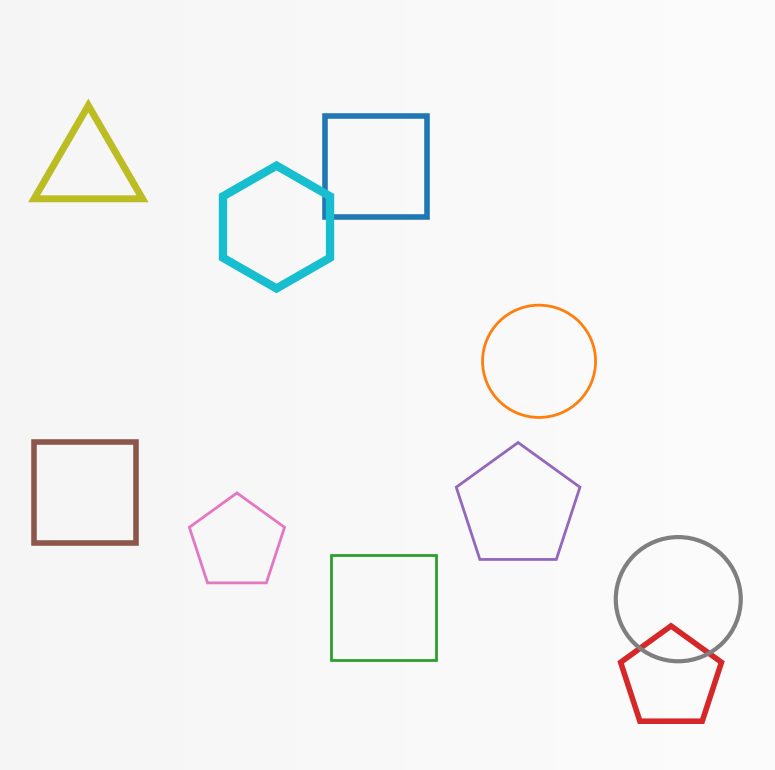[{"shape": "square", "thickness": 2, "radius": 0.33, "center": [0.485, 0.784]}, {"shape": "circle", "thickness": 1, "radius": 0.36, "center": [0.696, 0.531]}, {"shape": "square", "thickness": 1, "radius": 0.34, "center": [0.495, 0.211]}, {"shape": "pentagon", "thickness": 2, "radius": 0.34, "center": [0.866, 0.119]}, {"shape": "pentagon", "thickness": 1, "radius": 0.42, "center": [0.669, 0.341]}, {"shape": "square", "thickness": 2, "radius": 0.33, "center": [0.11, 0.36]}, {"shape": "pentagon", "thickness": 1, "radius": 0.32, "center": [0.306, 0.295]}, {"shape": "circle", "thickness": 1.5, "radius": 0.4, "center": [0.875, 0.222]}, {"shape": "triangle", "thickness": 2.5, "radius": 0.4, "center": [0.114, 0.782]}, {"shape": "hexagon", "thickness": 3, "radius": 0.4, "center": [0.357, 0.705]}]